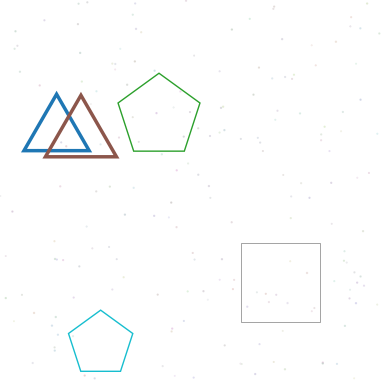[{"shape": "triangle", "thickness": 2.5, "radius": 0.49, "center": [0.147, 0.658]}, {"shape": "pentagon", "thickness": 1, "radius": 0.56, "center": [0.413, 0.698]}, {"shape": "triangle", "thickness": 2.5, "radius": 0.53, "center": [0.21, 0.646]}, {"shape": "square", "thickness": 0.5, "radius": 0.51, "center": [0.729, 0.267]}, {"shape": "pentagon", "thickness": 1, "radius": 0.44, "center": [0.261, 0.107]}]